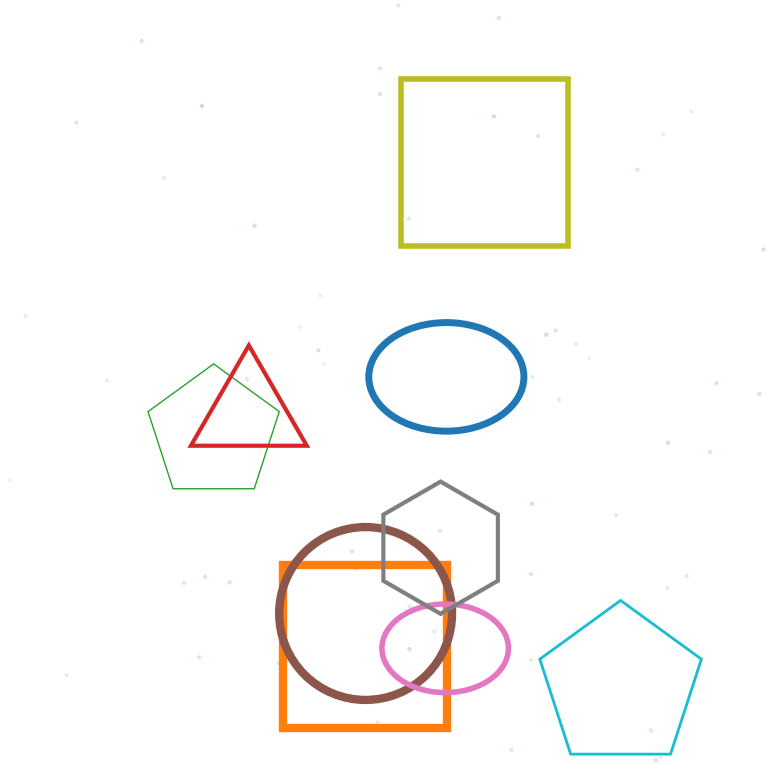[{"shape": "oval", "thickness": 2.5, "radius": 0.5, "center": [0.58, 0.511]}, {"shape": "square", "thickness": 3, "radius": 0.53, "center": [0.474, 0.161]}, {"shape": "pentagon", "thickness": 0.5, "radius": 0.45, "center": [0.277, 0.438]}, {"shape": "triangle", "thickness": 1.5, "radius": 0.43, "center": [0.323, 0.465]}, {"shape": "circle", "thickness": 3, "radius": 0.56, "center": [0.475, 0.203]}, {"shape": "oval", "thickness": 2, "radius": 0.41, "center": [0.578, 0.158]}, {"shape": "hexagon", "thickness": 1.5, "radius": 0.43, "center": [0.572, 0.289]}, {"shape": "square", "thickness": 2, "radius": 0.54, "center": [0.629, 0.788]}, {"shape": "pentagon", "thickness": 1, "radius": 0.55, "center": [0.806, 0.11]}]